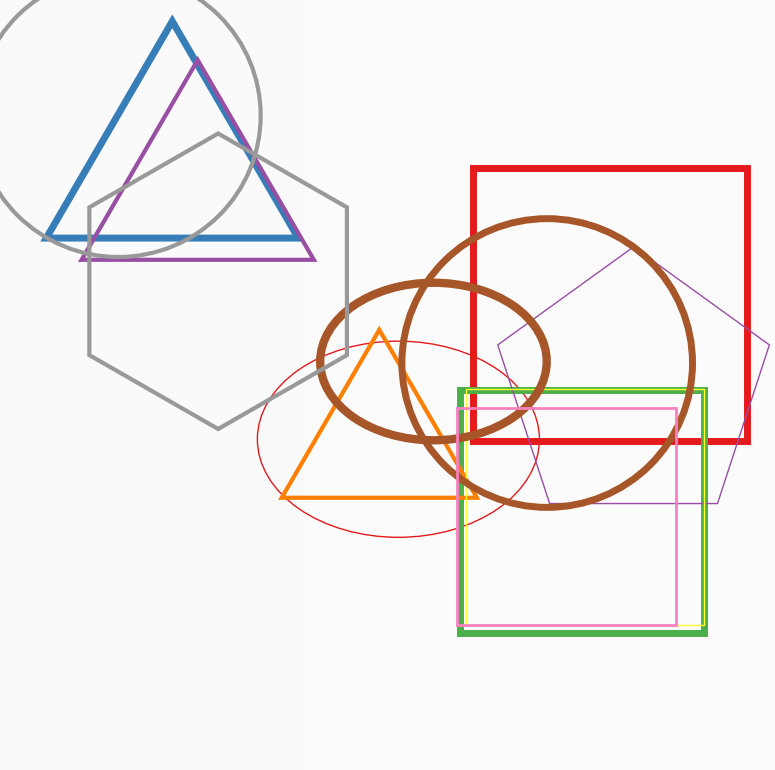[{"shape": "square", "thickness": 2.5, "radius": 0.88, "center": [0.788, 0.605]}, {"shape": "oval", "thickness": 0.5, "radius": 0.91, "center": [0.514, 0.43]}, {"shape": "triangle", "thickness": 2.5, "radius": 0.94, "center": [0.222, 0.785]}, {"shape": "square", "thickness": 2.5, "radius": 0.79, "center": [0.751, 0.336]}, {"shape": "pentagon", "thickness": 0.5, "radius": 0.92, "center": [0.817, 0.495]}, {"shape": "triangle", "thickness": 1.5, "radius": 0.87, "center": [0.255, 0.749]}, {"shape": "triangle", "thickness": 1.5, "radius": 0.73, "center": [0.489, 0.426]}, {"shape": "square", "thickness": 0.5, "radius": 0.77, "center": [0.755, 0.342]}, {"shape": "circle", "thickness": 2.5, "radius": 0.94, "center": [0.706, 0.529]}, {"shape": "oval", "thickness": 3, "radius": 0.73, "center": [0.559, 0.531]}, {"shape": "square", "thickness": 1, "radius": 0.7, "center": [0.731, 0.33]}, {"shape": "circle", "thickness": 1.5, "radius": 0.92, "center": [0.153, 0.85]}, {"shape": "hexagon", "thickness": 1.5, "radius": 0.96, "center": [0.281, 0.635]}]